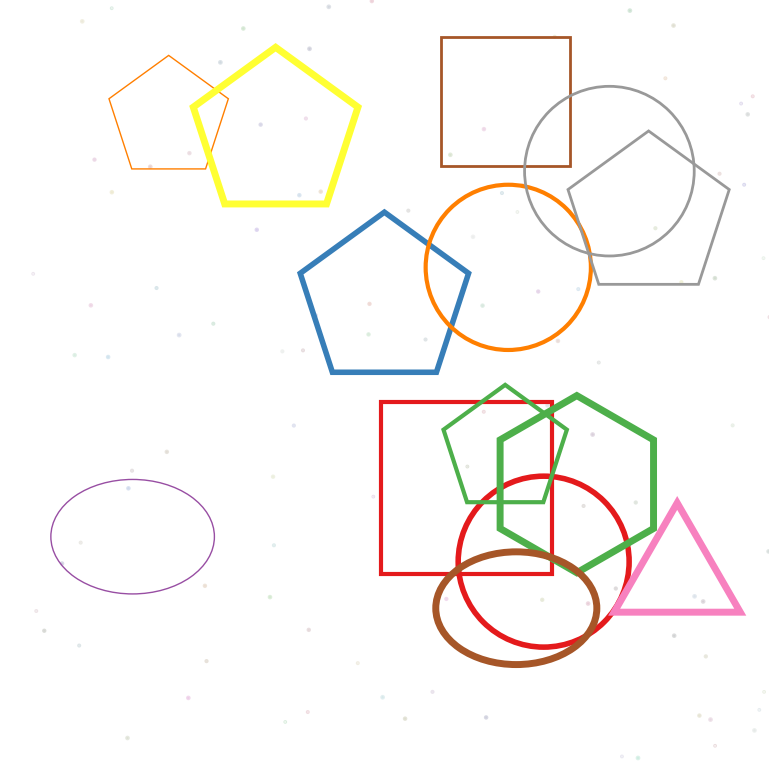[{"shape": "circle", "thickness": 2, "radius": 0.56, "center": [0.706, 0.271]}, {"shape": "square", "thickness": 1.5, "radius": 0.56, "center": [0.606, 0.366]}, {"shape": "pentagon", "thickness": 2, "radius": 0.57, "center": [0.499, 0.61]}, {"shape": "pentagon", "thickness": 1.5, "radius": 0.42, "center": [0.656, 0.416]}, {"shape": "hexagon", "thickness": 2.5, "radius": 0.58, "center": [0.749, 0.371]}, {"shape": "oval", "thickness": 0.5, "radius": 0.53, "center": [0.172, 0.303]}, {"shape": "pentagon", "thickness": 0.5, "radius": 0.41, "center": [0.219, 0.847]}, {"shape": "circle", "thickness": 1.5, "radius": 0.54, "center": [0.66, 0.653]}, {"shape": "pentagon", "thickness": 2.5, "radius": 0.56, "center": [0.358, 0.826]}, {"shape": "square", "thickness": 1, "radius": 0.42, "center": [0.656, 0.868]}, {"shape": "oval", "thickness": 2.5, "radius": 0.52, "center": [0.671, 0.21]}, {"shape": "triangle", "thickness": 2.5, "radius": 0.47, "center": [0.879, 0.252]}, {"shape": "pentagon", "thickness": 1, "radius": 0.55, "center": [0.842, 0.72]}, {"shape": "circle", "thickness": 1, "radius": 0.55, "center": [0.791, 0.778]}]